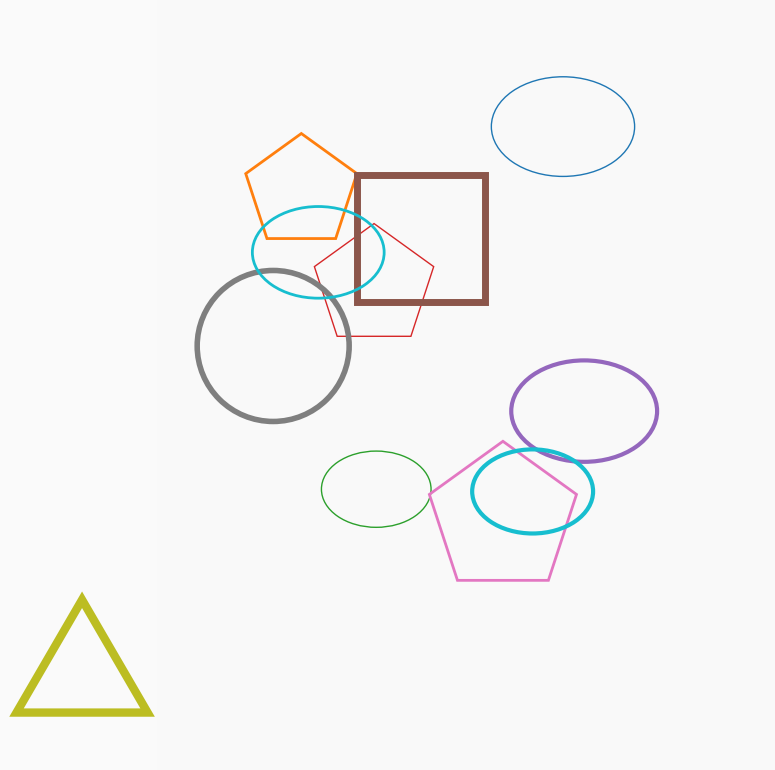[{"shape": "oval", "thickness": 0.5, "radius": 0.46, "center": [0.726, 0.836]}, {"shape": "pentagon", "thickness": 1, "radius": 0.38, "center": [0.389, 0.751]}, {"shape": "oval", "thickness": 0.5, "radius": 0.35, "center": [0.485, 0.365]}, {"shape": "pentagon", "thickness": 0.5, "radius": 0.4, "center": [0.483, 0.629]}, {"shape": "oval", "thickness": 1.5, "radius": 0.47, "center": [0.754, 0.466]}, {"shape": "square", "thickness": 2.5, "radius": 0.41, "center": [0.543, 0.691]}, {"shape": "pentagon", "thickness": 1, "radius": 0.5, "center": [0.649, 0.327]}, {"shape": "circle", "thickness": 2, "radius": 0.49, "center": [0.352, 0.551]}, {"shape": "triangle", "thickness": 3, "radius": 0.49, "center": [0.106, 0.123]}, {"shape": "oval", "thickness": 1.5, "radius": 0.39, "center": [0.687, 0.362]}, {"shape": "oval", "thickness": 1, "radius": 0.43, "center": [0.411, 0.672]}]